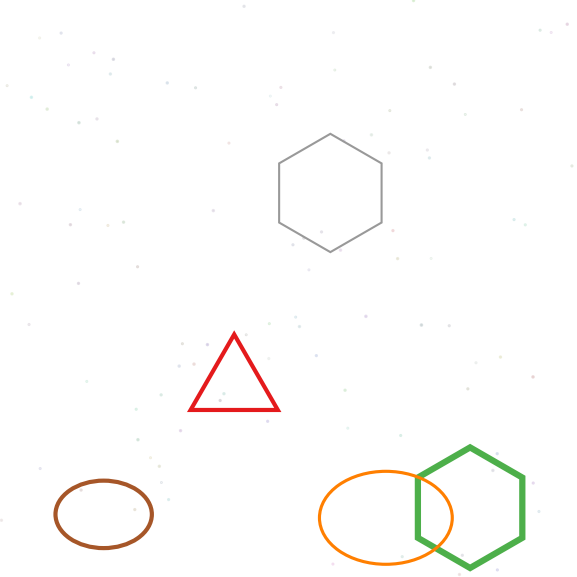[{"shape": "triangle", "thickness": 2, "radius": 0.44, "center": [0.406, 0.333]}, {"shape": "hexagon", "thickness": 3, "radius": 0.52, "center": [0.814, 0.12]}, {"shape": "oval", "thickness": 1.5, "radius": 0.57, "center": [0.668, 0.103]}, {"shape": "oval", "thickness": 2, "radius": 0.42, "center": [0.18, 0.108]}, {"shape": "hexagon", "thickness": 1, "radius": 0.51, "center": [0.572, 0.665]}]